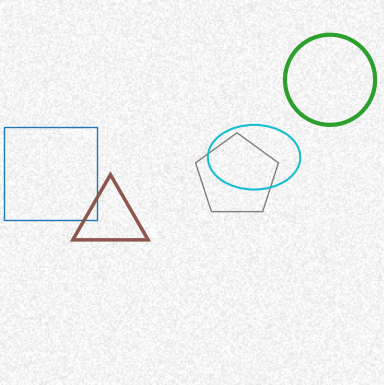[{"shape": "square", "thickness": 1, "radius": 0.6, "center": [0.131, 0.549]}, {"shape": "circle", "thickness": 3, "radius": 0.59, "center": [0.857, 0.793]}, {"shape": "triangle", "thickness": 2.5, "radius": 0.56, "center": [0.287, 0.433]}, {"shape": "pentagon", "thickness": 1, "radius": 0.57, "center": [0.616, 0.542]}, {"shape": "oval", "thickness": 1.5, "radius": 0.6, "center": [0.66, 0.592]}]